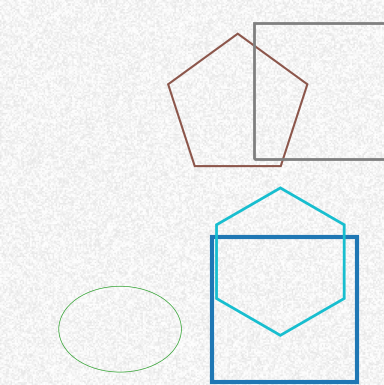[{"shape": "square", "thickness": 3, "radius": 0.94, "center": [0.738, 0.196]}, {"shape": "oval", "thickness": 0.5, "radius": 0.8, "center": [0.312, 0.145]}, {"shape": "pentagon", "thickness": 1.5, "radius": 0.95, "center": [0.618, 0.722]}, {"shape": "square", "thickness": 2, "radius": 0.88, "center": [0.834, 0.763]}, {"shape": "hexagon", "thickness": 2, "radius": 0.96, "center": [0.728, 0.32]}]